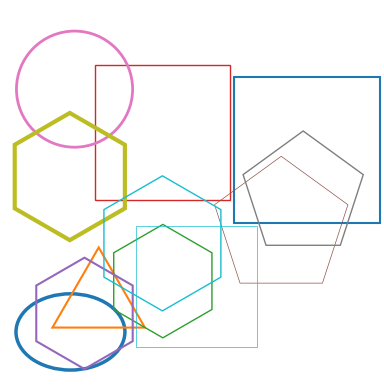[{"shape": "square", "thickness": 1.5, "radius": 0.95, "center": [0.797, 0.611]}, {"shape": "oval", "thickness": 2.5, "radius": 0.71, "center": [0.183, 0.138]}, {"shape": "triangle", "thickness": 1.5, "radius": 0.69, "center": [0.256, 0.219]}, {"shape": "hexagon", "thickness": 1, "radius": 0.74, "center": [0.423, 0.27]}, {"shape": "square", "thickness": 1, "radius": 0.88, "center": [0.421, 0.656]}, {"shape": "hexagon", "thickness": 1.5, "radius": 0.72, "center": [0.219, 0.186]}, {"shape": "pentagon", "thickness": 0.5, "radius": 0.91, "center": [0.731, 0.412]}, {"shape": "circle", "thickness": 2, "radius": 0.75, "center": [0.194, 0.768]}, {"shape": "pentagon", "thickness": 1, "radius": 0.82, "center": [0.787, 0.496]}, {"shape": "hexagon", "thickness": 3, "radius": 0.83, "center": [0.181, 0.541]}, {"shape": "hexagon", "thickness": 1, "radius": 0.88, "center": [0.422, 0.368]}, {"shape": "square", "thickness": 0.5, "radius": 0.79, "center": [0.51, 0.256]}]